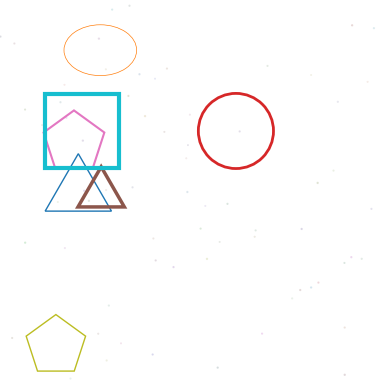[{"shape": "triangle", "thickness": 1, "radius": 0.5, "center": [0.203, 0.501]}, {"shape": "oval", "thickness": 0.5, "radius": 0.47, "center": [0.261, 0.87]}, {"shape": "circle", "thickness": 2, "radius": 0.49, "center": [0.613, 0.66]}, {"shape": "triangle", "thickness": 2.5, "radius": 0.35, "center": [0.263, 0.497]}, {"shape": "pentagon", "thickness": 1.5, "radius": 0.41, "center": [0.192, 0.63]}, {"shape": "pentagon", "thickness": 1, "radius": 0.41, "center": [0.145, 0.102]}, {"shape": "square", "thickness": 3, "radius": 0.48, "center": [0.213, 0.659]}]